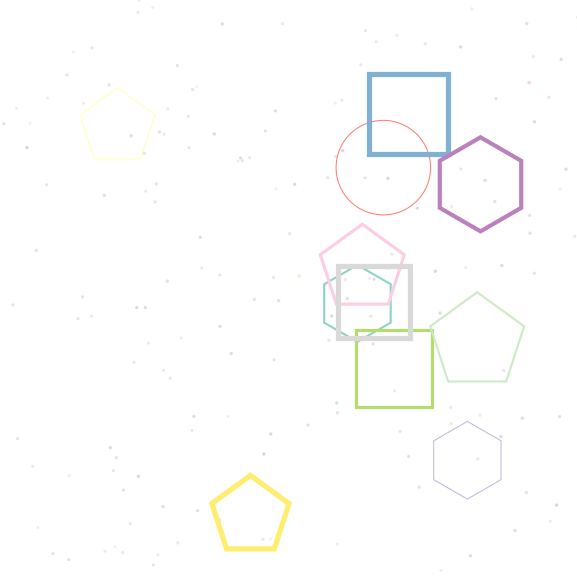[{"shape": "hexagon", "thickness": 1, "radius": 0.33, "center": [0.619, 0.474]}, {"shape": "pentagon", "thickness": 0.5, "radius": 0.34, "center": [0.203, 0.779]}, {"shape": "hexagon", "thickness": 0.5, "radius": 0.34, "center": [0.809, 0.202]}, {"shape": "circle", "thickness": 0.5, "radius": 0.41, "center": [0.664, 0.709]}, {"shape": "square", "thickness": 2.5, "radius": 0.35, "center": [0.707, 0.802]}, {"shape": "square", "thickness": 1.5, "radius": 0.33, "center": [0.682, 0.361]}, {"shape": "pentagon", "thickness": 1.5, "radius": 0.38, "center": [0.627, 0.534]}, {"shape": "square", "thickness": 2.5, "radius": 0.31, "center": [0.648, 0.476]}, {"shape": "hexagon", "thickness": 2, "radius": 0.41, "center": [0.832, 0.68]}, {"shape": "pentagon", "thickness": 1, "radius": 0.43, "center": [0.826, 0.408]}, {"shape": "pentagon", "thickness": 2.5, "radius": 0.35, "center": [0.434, 0.106]}]